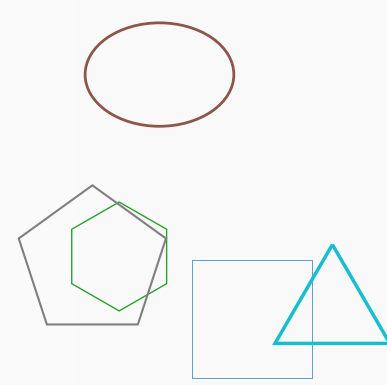[{"shape": "square", "thickness": 0.5, "radius": 0.77, "center": [0.651, 0.172]}, {"shape": "hexagon", "thickness": 1, "radius": 0.71, "center": [0.308, 0.334]}, {"shape": "oval", "thickness": 2, "radius": 0.96, "center": [0.412, 0.806]}, {"shape": "pentagon", "thickness": 1.5, "radius": 1.0, "center": [0.238, 0.319]}, {"shape": "triangle", "thickness": 2.5, "radius": 0.86, "center": [0.858, 0.194]}]